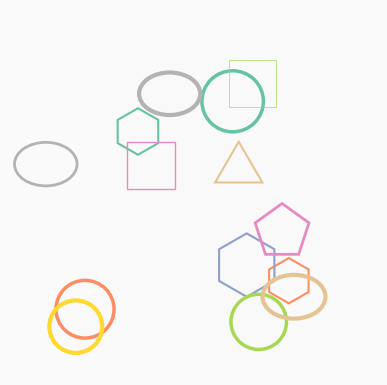[{"shape": "circle", "thickness": 2.5, "radius": 0.4, "center": [0.6, 0.737]}, {"shape": "hexagon", "thickness": 1.5, "radius": 0.3, "center": [0.356, 0.658]}, {"shape": "circle", "thickness": 2.5, "radius": 0.37, "center": [0.219, 0.197]}, {"shape": "hexagon", "thickness": 1.5, "radius": 0.29, "center": [0.745, 0.271]}, {"shape": "hexagon", "thickness": 1.5, "radius": 0.41, "center": [0.637, 0.311]}, {"shape": "pentagon", "thickness": 2, "radius": 0.36, "center": [0.728, 0.398]}, {"shape": "square", "thickness": 1, "radius": 0.31, "center": [0.39, 0.57]}, {"shape": "square", "thickness": 0.5, "radius": 0.31, "center": [0.651, 0.783]}, {"shape": "circle", "thickness": 2.5, "radius": 0.36, "center": [0.668, 0.164]}, {"shape": "circle", "thickness": 3, "radius": 0.34, "center": [0.196, 0.152]}, {"shape": "triangle", "thickness": 1.5, "radius": 0.35, "center": [0.616, 0.561]}, {"shape": "oval", "thickness": 3, "radius": 0.41, "center": [0.759, 0.229]}, {"shape": "oval", "thickness": 3, "radius": 0.39, "center": [0.438, 0.756]}, {"shape": "oval", "thickness": 2, "radius": 0.4, "center": [0.118, 0.574]}]